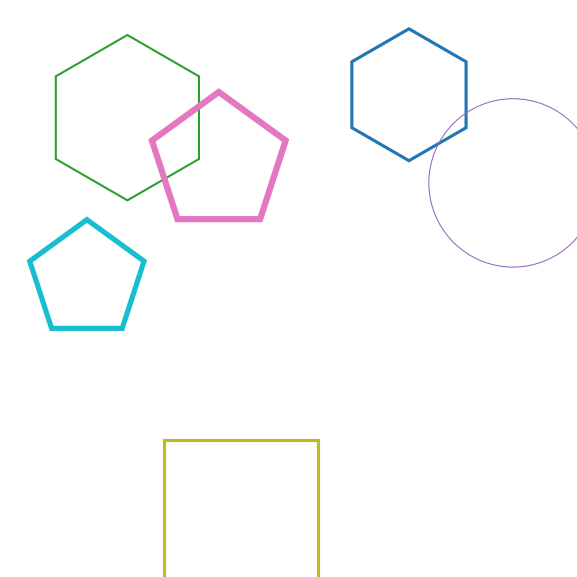[{"shape": "hexagon", "thickness": 1.5, "radius": 0.57, "center": [0.708, 0.835]}, {"shape": "hexagon", "thickness": 1, "radius": 0.72, "center": [0.221, 0.795]}, {"shape": "circle", "thickness": 0.5, "radius": 0.73, "center": [0.888, 0.682]}, {"shape": "pentagon", "thickness": 3, "radius": 0.61, "center": [0.379, 0.718]}, {"shape": "square", "thickness": 1.5, "radius": 0.67, "center": [0.418, 0.105]}, {"shape": "pentagon", "thickness": 2.5, "radius": 0.52, "center": [0.15, 0.515]}]